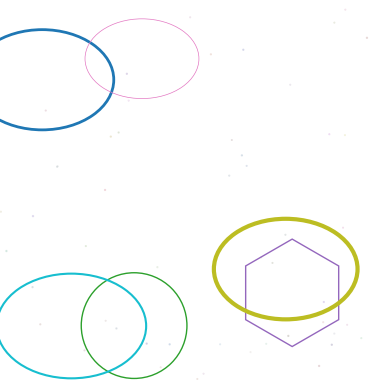[{"shape": "oval", "thickness": 2, "radius": 0.93, "center": [0.11, 0.793]}, {"shape": "circle", "thickness": 1, "radius": 0.69, "center": [0.348, 0.154]}, {"shape": "hexagon", "thickness": 1, "radius": 0.7, "center": [0.759, 0.239]}, {"shape": "oval", "thickness": 0.5, "radius": 0.74, "center": [0.369, 0.848]}, {"shape": "oval", "thickness": 3, "radius": 0.93, "center": [0.742, 0.301]}, {"shape": "oval", "thickness": 1.5, "radius": 0.97, "center": [0.185, 0.153]}]